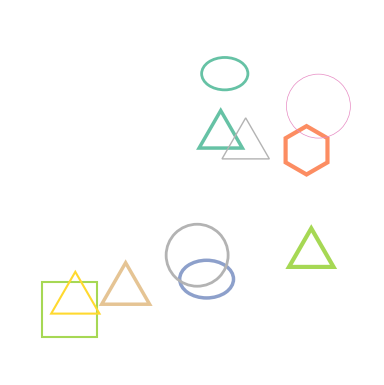[{"shape": "oval", "thickness": 2, "radius": 0.3, "center": [0.584, 0.809]}, {"shape": "triangle", "thickness": 2.5, "radius": 0.32, "center": [0.573, 0.648]}, {"shape": "hexagon", "thickness": 3, "radius": 0.31, "center": [0.796, 0.61]}, {"shape": "oval", "thickness": 2.5, "radius": 0.35, "center": [0.537, 0.275]}, {"shape": "circle", "thickness": 0.5, "radius": 0.42, "center": [0.827, 0.724]}, {"shape": "square", "thickness": 1.5, "radius": 0.36, "center": [0.18, 0.196]}, {"shape": "triangle", "thickness": 3, "radius": 0.33, "center": [0.808, 0.34]}, {"shape": "triangle", "thickness": 1.5, "radius": 0.36, "center": [0.196, 0.222]}, {"shape": "triangle", "thickness": 2.5, "radius": 0.36, "center": [0.326, 0.246]}, {"shape": "triangle", "thickness": 1, "radius": 0.35, "center": [0.638, 0.623]}, {"shape": "circle", "thickness": 2, "radius": 0.4, "center": [0.512, 0.337]}]